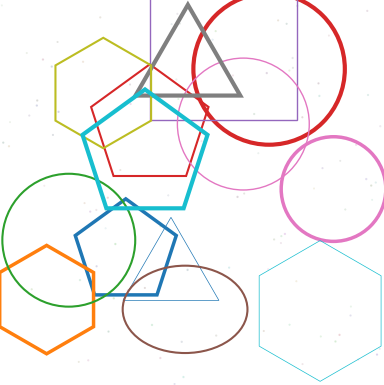[{"shape": "triangle", "thickness": 0.5, "radius": 0.72, "center": [0.444, 0.292]}, {"shape": "pentagon", "thickness": 2.5, "radius": 0.69, "center": [0.327, 0.346]}, {"shape": "hexagon", "thickness": 2.5, "radius": 0.7, "center": [0.121, 0.222]}, {"shape": "circle", "thickness": 1.5, "radius": 0.86, "center": [0.179, 0.376]}, {"shape": "pentagon", "thickness": 1.5, "radius": 0.8, "center": [0.389, 0.673]}, {"shape": "circle", "thickness": 3, "radius": 0.98, "center": [0.699, 0.821]}, {"shape": "square", "thickness": 1, "radius": 0.96, "center": [0.58, 0.88]}, {"shape": "oval", "thickness": 1.5, "radius": 0.81, "center": [0.481, 0.196]}, {"shape": "circle", "thickness": 1, "radius": 0.86, "center": [0.632, 0.678]}, {"shape": "circle", "thickness": 2.5, "radius": 0.68, "center": [0.866, 0.509]}, {"shape": "triangle", "thickness": 3, "radius": 0.79, "center": [0.488, 0.83]}, {"shape": "hexagon", "thickness": 1.5, "radius": 0.72, "center": [0.268, 0.758]}, {"shape": "pentagon", "thickness": 3, "radius": 0.85, "center": [0.377, 0.597]}, {"shape": "hexagon", "thickness": 0.5, "radius": 0.91, "center": [0.832, 0.192]}]